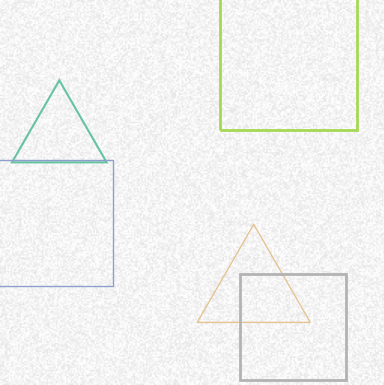[{"shape": "triangle", "thickness": 1.5, "radius": 0.71, "center": [0.154, 0.649]}, {"shape": "square", "thickness": 1, "radius": 0.81, "center": [0.131, 0.42]}, {"shape": "square", "thickness": 2, "radius": 0.88, "center": [0.749, 0.839]}, {"shape": "triangle", "thickness": 1, "radius": 0.85, "center": [0.659, 0.247]}, {"shape": "square", "thickness": 2, "radius": 0.69, "center": [0.761, 0.151]}]